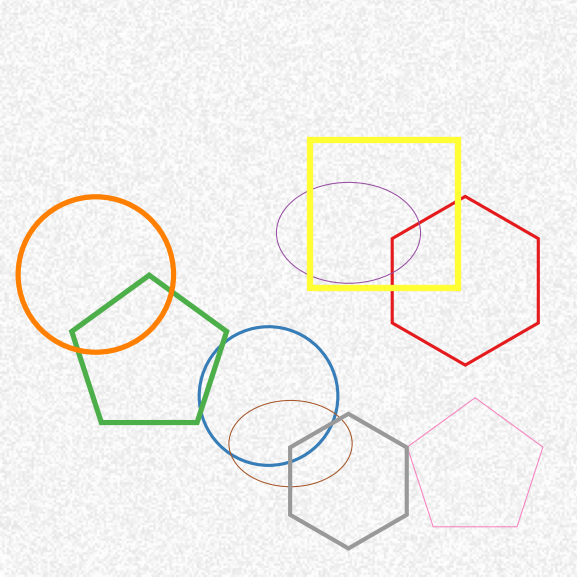[{"shape": "hexagon", "thickness": 1.5, "radius": 0.73, "center": [0.806, 0.513]}, {"shape": "circle", "thickness": 1.5, "radius": 0.6, "center": [0.465, 0.313]}, {"shape": "pentagon", "thickness": 2.5, "radius": 0.71, "center": [0.258, 0.382]}, {"shape": "oval", "thickness": 0.5, "radius": 0.62, "center": [0.603, 0.596]}, {"shape": "circle", "thickness": 2.5, "radius": 0.67, "center": [0.166, 0.524]}, {"shape": "square", "thickness": 3, "radius": 0.64, "center": [0.666, 0.628]}, {"shape": "oval", "thickness": 0.5, "radius": 0.53, "center": [0.503, 0.231]}, {"shape": "pentagon", "thickness": 0.5, "radius": 0.62, "center": [0.823, 0.187]}, {"shape": "hexagon", "thickness": 2, "radius": 0.58, "center": [0.603, 0.166]}]